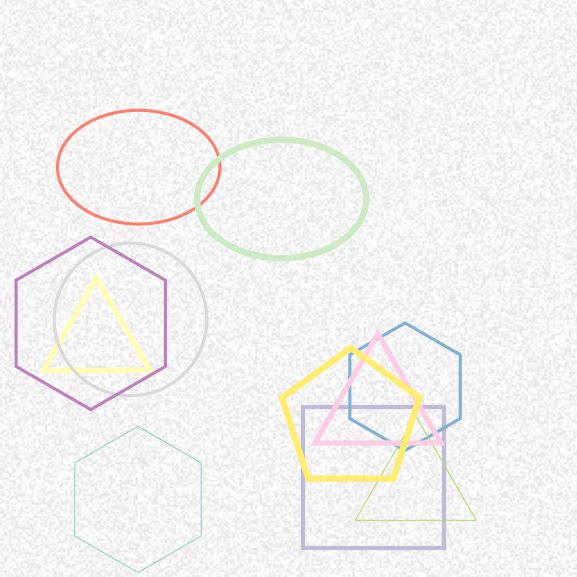[{"shape": "hexagon", "thickness": 0.5, "radius": 0.63, "center": [0.239, 0.134]}, {"shape": "triangle", "thickness": 2.5, "radius": 0.53, "center": [0.167, 0.411]}, {"shape": "square", "thickness": 2, "radius": 0.61, "center": [0.647, 0.173]}, {"shape": "oval", "thickness": 1.5, "radius": 0.7, "center": [0.24, 0.71]}, {"shape": "hexagon", "thickness": 1.5, "radius": 0.55, "center": [0.701, 0.329]}, {"shape": "triangle", "thickness": 0.5, "radius": 0.6, "center": [0.72, 0.159]}, {"shape": "triangle", "thickness": 2.5, "radius": 0.63, "center": [0.654, 0.295]}, {"shape": "circle", "thickness": 1.5, "radius": 0.66, "center": [0.226, 0.446]}, {"shape": "hexagon", "thickness": 1.5, "radius": 0.75, "center": [0.157, 0.439]}, {"shape": "oval", "thickness": 3, "radius": 0.73, "center": [0.488, 0.655]}, {"shape": "pentagon", "thickness": 3, "radius": 0.63, "center": [0.607, 0.272]}]